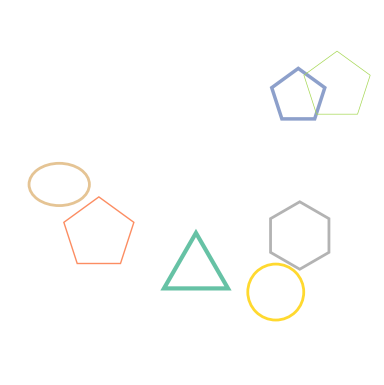[{"shape": "triangle", "thickness": 3, "radius": 0.48, "center": [0.509, 0.299]}, {"shape": "pentagon", "thickness": 1, "radius": 0.48, "center": [0.257, 0.393]}, {"shape": "pentagon", "thickness": 2.5, "radius": 0.36, "center": [0.775, 0.75]}, {"shape": "pentagon", "thickness": 0.5, "radius": 0.45, "center": [0.875, 0.777]}, {"shape": "circle", "thickness": 2, "radius": 0.36, "center": [0.716, 0.241]}, {"shape": "oval", "thickness": 2, "radius": 0.39, "center": [0.154, 0.521]}, {"shape": "hexagon", "thickness": 2, "radius": 0.44, "center": [0.779, 0.388]}]